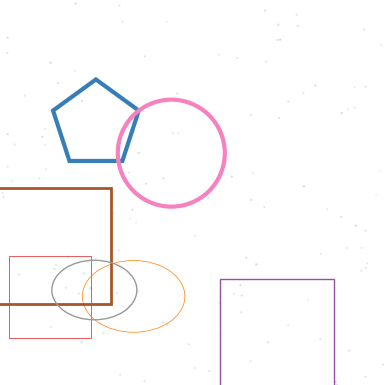[{"shape": "square", "thickness": 0.5, "radius": 0.54, "center": [0.129, 0.228]}, {"shape": "pentagon", "thickness": 3, "radius": 0.59, "center": [0.249, 0.677]}, {"shape": "square", "thickness": 1, "radius": 0.74, "center": [0.719, 0.127]}, {"shape": "oval", "thickness": 0.5, "radius": 0.67, "center": [0.347, 0.23]}, {"shape": "square", "thickness": 2, "radius": 0.75, "center": [0.138, 0.361]}, {"shape": "circle", "thickness": 3, "radius": 0.69, "center": [0.445, 0.602]}, {"shape": "oval", "thickness": 1, "radius": 0.55, "center": [0.245, 0.247]}]